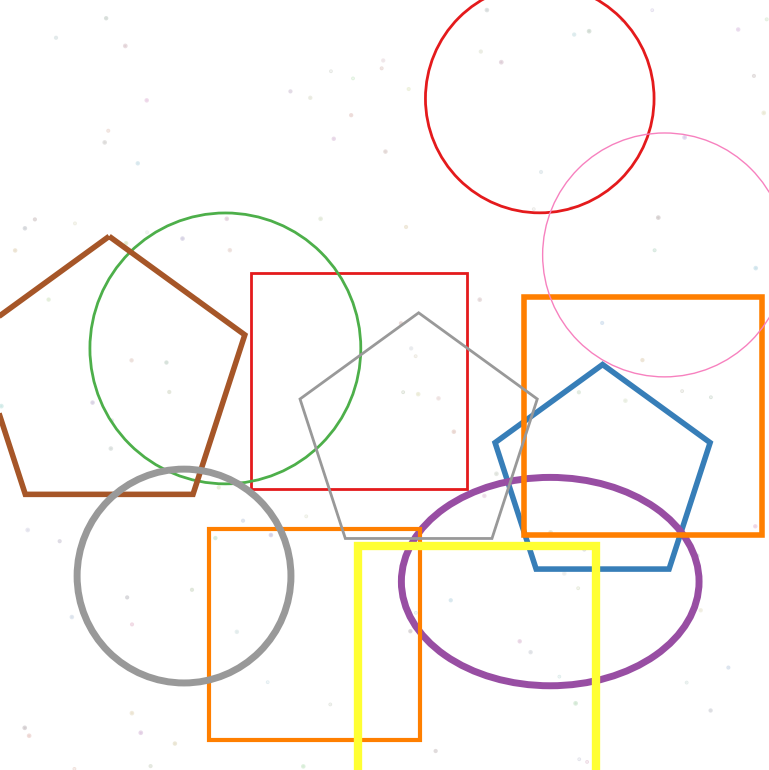[{"shape": "circle", "thickness": 1, "radius": 0.74, "center": [0.701, 0.872]}, {"shape": "square", "thickness": 1, "radius": 0.7, "center": [0.467, 0.506]}, {"shape": "pentagon", "thickness": 2, "radius": 0.73, "center": [0.783, 0.38]}, {"shape": "circle", "thickness": 1, "radius": 0.88, "center": [0.293, 0.548]}, {"shape": "oval", "thickness": 2.5, "radius": 0.97, "center": [0.715, 0.245]}, {"shape": "square", "thickness": 1.5, "radius": 0.69, "center": [0.409, 0.176]}, {"shape": "square", "thickness": 2, "radius": 0.77, "center": [0.835, 0.46]}, {"shape": "square", "thickness": 3, "radius": 0.77, "center": [0.62, 0.136]}, {"shape": "pentagon", "thickness": 2, "radius": 0.93, "center": [0.142, 0.508]}, {"shape": "circle", "thickness": 0.5, "radius": 0.79, "center": [0.863, 0.669]}, {"shape": "pentagon", "thickness": 1, "radius": 0.81, "center": [0.544, 0.432]}, {"shape": "circle", "thickness": 2.5, "radius": 0.69, "center": [0.239, 0.252]}]